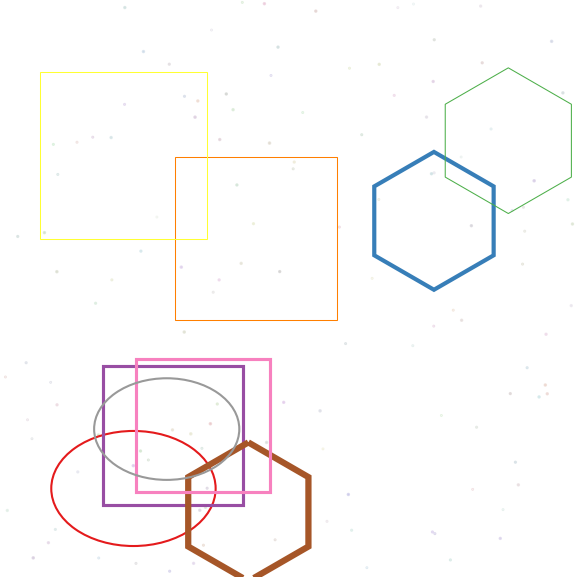[{"shape": "oval", "thickness": 1, "radius": 0.71, "center": [0.231, 0.153]}, {"shape": "hexagon", "thickness": 2, "radius": 0.6, "center": [0.751, 0.617]}, {"shape": "hexagon", "thickness": 0.5, "radius": 0.63, "center": [0.88, 0.756]}, {"shape": "square", "thickness": 1.5, "radius": 0.6, "center": [0.299, 0.245]}, {"shape": "square", "thickness": 0.5, "radius": 0.7, "center": [0.443, 0.586]}, {"shape": "square", "thickness": 0.5, "radius": 0.72, "center": [0.215, 0.73]}, {"shape": "hexagon", "thickness": 3, "radius": 0.6, "center": [0.43, 0.113]}, {"shape": "square", "thickness": 1.5, "radius": 0.58, "center": [0.352, 0.263]}, {"shape": "oval", "thickness": 1, "radius": 0.63, "center": [0.289, 0.256]}]